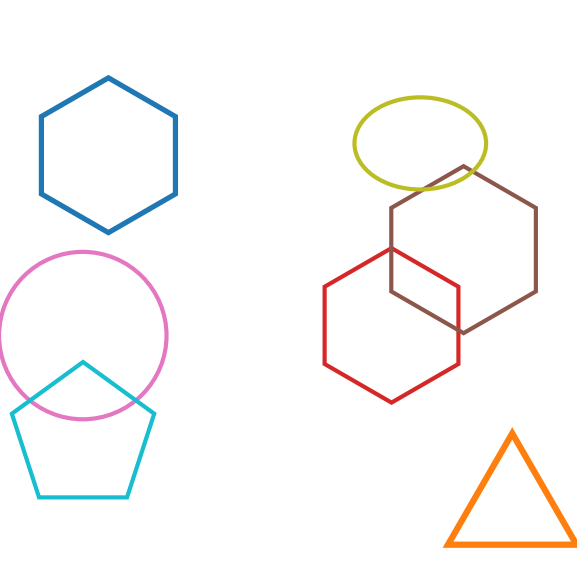[{"shape": "hexagon", "thickness": 2.5, "radius": 0.67, "center": [0.188, 0.73]}, {"shape": "triangle", "thickness": 3, "radius": 0.64, "center": [0.887, 0.12]}, {"shape": "hexagon", "thickness": 2, "radius": 0.67, "center": [0.678, 0.436]}, {"shape": "hexagon", "thickness": 2, "radius": 0.72, "center": [0.803, 0.567]}, {"shape": "circle", "thickness": 2, "radius": 0.72, "center": [0.143, 0.418]}, {"shape": "oval", "thickness": 2, "radius": 0.57, "center": [0.728, 0.751]}, {"shape": "pentagon", "thickness": 2, "radius": 0.65, "center": [0.144, 0.243]}]